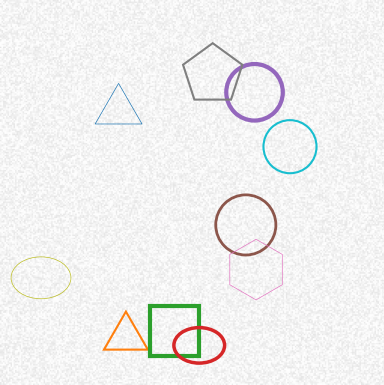[{"shape": "triangle", "thickness": 0.5, "radius": 0.35, "center": [0.308, 0.713]}, {"shape": "triangle", "thickness": 1.5, "radius": 0.33, "center": [0.327, 0.125]}, {"shape": "square", "thickness": 3, "radius": 0.32, "center": [0.453, 0.14]}, {"shape": "oval", "thickness": 2.5, "radius": 0.33, "center": [0.518, 0.103]}, {"shape": "circle", "thickness": 3, "radius": 0.37, "center": [0.661, 0.76]}, {"shape": "circle", "thickness": 2, "radius": 0.39, "center": [0.638, 0.416]}, {"shape": "hexagon", "thickness": 0.5, "radius": 0.39, "center": [0.665, 0.3]}, {"shape": "pentagon", "thickness": 1.5, "radius": 0.41, "center": [0.552, 0.807]}, {"shape": "oval", "thickness": 0.5, "radius": 0.39, "center": [0.106, 0.278]}, {"shape": "circle", "thickness": 1.5, "radius": 0.34, "center": [0.753, 0.619]}]